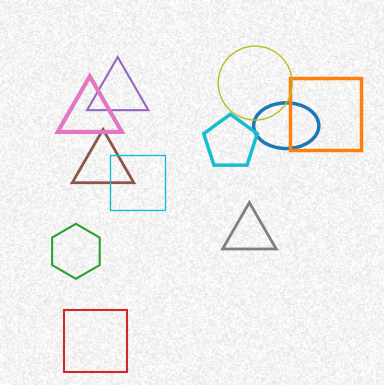[{"shape": "oval", "thickness": 2.5, "radius": 0.42, "center": [0.743, 0.674]}, {"shape": "square", "thickness": 2.5, "radius": 0.46, "center": [0.845, 0.704]}, {"shape": "hexagon", "thickness": 1.5, "radius": 0.36, "center": [0.197, 0.347]}, {"shape": "square", "thickness": 1.5, "radius": 0.41, "center": [0.248, 0.114]}, {"shape": "triangle", "thickness": 1.5, "radius": 0.46, "center": [0.306, 0.76]}, {"shape": "triangle", "thickness": 2, "radius": 0.46, "center": [0.268, 0.572]}, {"shape": "triangle", "thickness": 3, "radius": 0.48, "center": [0.233, 0.706]}, {"shape": "triangle", "thickness": 2, "radius": 0.4, "center": [0.648, 0.394]}, {"shape": "circle", "thickness": 1, "radius": 0.48, "center": [0.663, 0.784]}, {"shape": "square", "thickness": 1, "radius": 0.36, "center": [0.357, 0.526]}, {"shape": "pentagon", "thickness": 2.5, "radius": 0.37, "center": [0.599, 0.63]}]